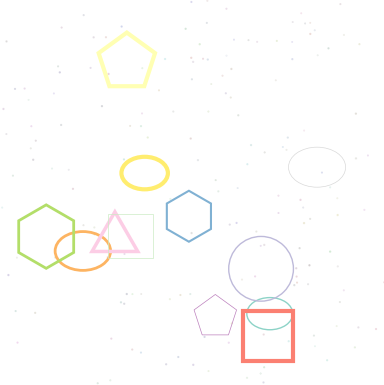[{"shape": "oval", "thickness": 1, "radius": 0.3, "center": [0.701, 0.185]}, {"shape": "pentagon", "thickness": 3, "radius": 0.38, "center": [0.329, 0.838]}, {"shape": "circle", "thickness": 1, "radius": 0.42, "center": [0.678, 0.302]}, {"shape": "square", "thickness": 3, "radius": 0.33, "center": [0.696, 0.128]}, {"shape": "hexagon", "thickness": 1.5, "radius": 0.33, "center": [0.491, 0.438]}, {"shape": "oval", "thickness": 2, "radius": 0.36, "center": [0.215, 0.348]}, {"shape": "hexagon", "thickness": 2, "radius": 0.41, "center": [0.12, 0.385]}, {"shape": "triangle", "thickness": 2.5, "radius": 0.34, "center": [0.298, 0.381]}, {"shape": "oval", "thickness": 0.5, "radius": 0.37, "center": [0.824, 0.566]}, {"shape": "pentagon", "thickness": 0.5, "radius": 0.29, "center": [0.559, 0.177]}, {"shape": "square", "thickness": 0.5, "radius": 0.29, "center": [0.339, 0.387]}, {"shape": "oval", "thickness": 3, "radius": 0.3, "center": [0.376, 0.551]}]